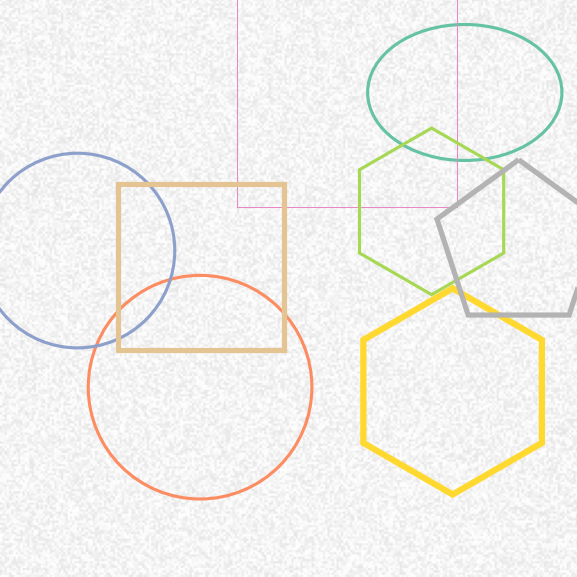[{"shape": "oval", "thickness": 1.5, "radius": 0.84, "center": [0.805, 0.839]}, {"shape": "circle", "thickness": 1.5, "radius": 0.97, "center": [0.346, 0.329]}, {"shape": "circle", "thickness": 1.5, "radius": 0.84, "center": [0.134, 0.565]}, {"shape": "square", "thickness": 0.5, "radius": 0.96, "center": [0.601, 0.831]}, {"shape": "hexagon", "thickness": 1.5, "radius": 0.72, "center": [0.747, 0.633]}, {"shape": "hexagon", "thickness": 3, "radius": 0.89, "center": [0.784, 0.321]}, {"shape": "square", "thickness": 2.5, "radius": 0.72, "center": [0.347, 0.537]}, {"shape": "pentagon", "thickness": 2.5, "radius": 0.74, "center": [0.898, 0.574]}]